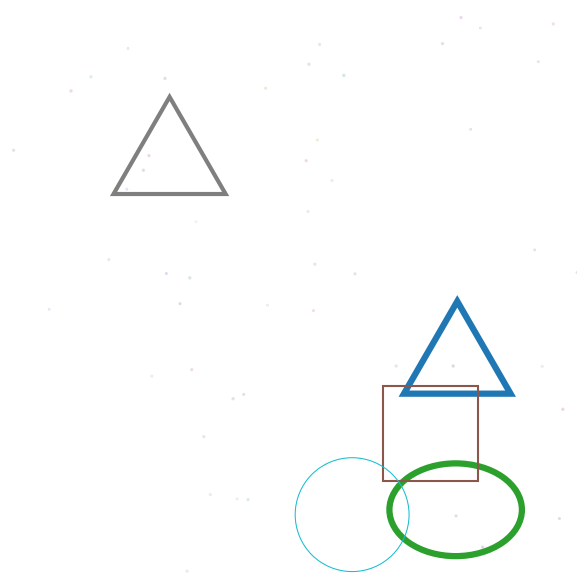[{"shape": "triangle", "thickness": 3, "radius": 0.53, "center": [0.792, 0.371]}, {"shape": "oval", "thickness": 3, "radius": 0.57, "center": [0.789, 0.116]}, {"shape": "square", "thickness": 1, "radius": 0.41, "center": [0.745, 0.249]}, {"shape": "triangle", "thickness": 2, "radius": 0.56, "center": [0.294, 0.719]}, {"shape": "circle", "thickness": 0.5, "radius": 0.49, "center": [0.61, 0.108]}]